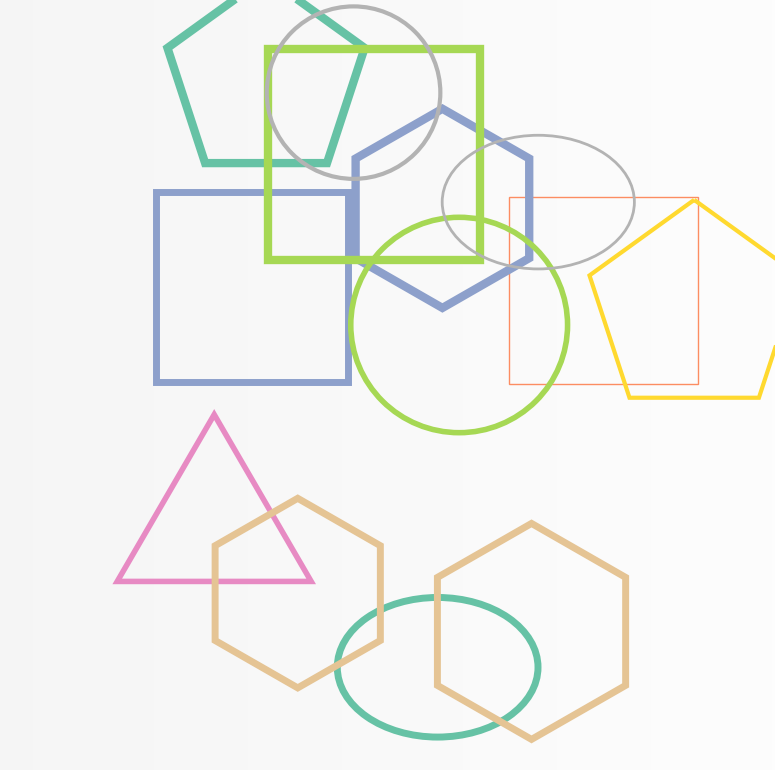[{"shape": "oval", "thickness": 2.5, "radius": 0.65, "center": [0.565, 0.133]}, {"shape": "pentagon", "thickness": 3, "radius": 0.67, "center": [0.343, 0.896]}, {"shape": "square", "thickness": 0.5, "radius": 0.61, "center": [0.779, 0.623]}, {"shape": "square", "thickness": 2.5, "radius": 0.62, "center": [0.326, 0.628]}, {"shape": "hexagon", "thickness": 3, "radius": 0.65, "center": [0.571, 0.729]}, {"shape": "triangle", "thickness": 2, "radius": 0.72, "center": [0.276, 0.317]}, {"shape": "square", "thickness": 3, "radius": 0.68, "center": [0.482, 0.8]}, {"shape": "circle", "thickness": 2, "radius": 0.7, "center": [0.592, 0.578]}, {"shape": "pentagon", "thickness": 1.5, "radius": 0.71, "center": [0.896, 0.598]}, {"shape": "hexagon", "thickness": 2.5, "radius": 0.62, "center": [0.384, 0.23]}, {"shape": "hexagon", "thickness": 2.5, "radius": 0.7, "center": [0.686, 0.18]}, {"shape": "oval", "thickness": 1, "radius": 0.62, "center": [0.695, 0.738]}, {"shape": "circle", "thickness": 1.5, "radius": 0.56, "center": [0.456, 0.88]}]